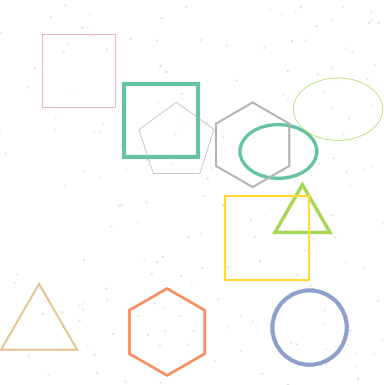[{"shape": "oval", "thickness": 2.5, "radius": 0.5, "center": [0.723, 0.607]}, {"shape": "square", "thickness": 3, "radius": 0.48, "center": [0.418, 0.687]}, {"shape": "hexagon", "thickness": 2, "radius": 0.56, "center": [0.434, 0.138]}, {"shape": "circle", "thickness": 3, "radius": 0.48, "center": [0.804, 0.149]}, {"shape": "square", "thickness": 0.5, "radius": 0.48, "center": [0.204, 0.817]}, {"shape": "oval", "thickness": 0.5, "radius": 0.58, "center": [0.878, 0.716]}, {"shape": "triangle", "thickness": 2.5, "radius": 0.41, "center": [0.786, 0.438]}, {"shape": "square", "thickness": 1.5, "radius": 0.54, "center": [0.693, 0.382]}, {"shape": "triangle", "thickness": 1.5, "radius": 0.57, "center": [0.101, 0.149]}, {"shape": "pentagon", "thickness": 0.5, "radius": 0.51, "center": [0.458, 0.632]}, {"shape": "hexagon", "thickness": 1.5, "radius": 0.55, "center": [0.656, 0.624]}]